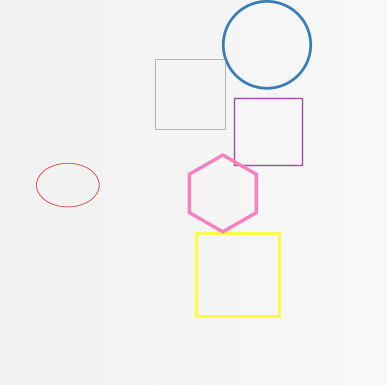[{"shape": "oval", "thickness": 0.5, "radius": 0.4, "center": [0.175, 0.519]}, {"shape": "circle", "thickness": 2, "radius": 0.56, "center": [0.689, 0.884]}, {"shape": "square", "thickness": 1, "radius": 0.44, "center": [0.691, 0.658]}, {"shape": "square", "thickness": 2, "radius": 0.54, "center": [0.612, 0.287]}, {"shape": "hexagon", "thickness": 2.5, "radius": 0.5, "center": [0.575, 0.498]}, {"shape": "square", "thickness": 0.5, "radius": 0.45, "center": [0.49, 0.755]}]